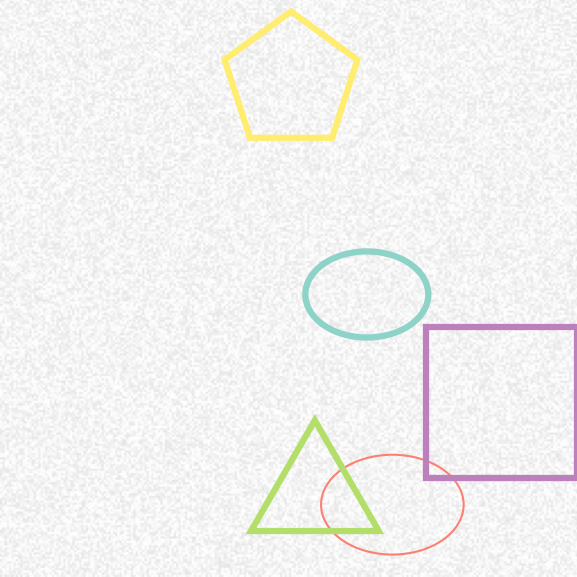[{"shape": "oval", "thickness": 3, "radius": 0.53, "center": [0.635, 0.489]}, {"shape": "oval", "thickness": 1, "radius": 0.62, "center": [0.679, 0.125]}, {"shape": "triangle", "thickness": 3, "radius": 0.64, "center": [0.545, 0.143]}, {"shape": "square", "thickness": 3, "radius": 0.65, "center": [0.869, 0.302]}, {"shape": "pentagon", "thickness": 3, "radius": 0.6, "center": [0.504, 0.858]}]